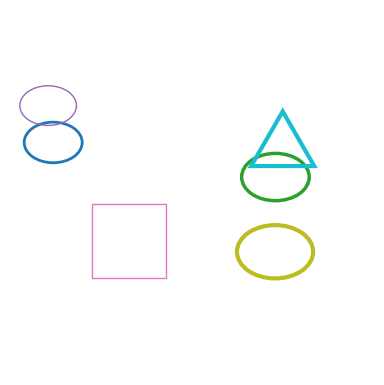[{"shape": "oval", "thickness": 2, "radius": 0.38, "center": [0.138, 0.63]}, {"shape": "oval", "thickness": 2.5, "radius": 0.44, "center": [0.715, 0.54]}, {"shape": "oval", "thickness": 1, "radius": 0.37, "center": [0.125, 0.726]}, {"shape": "square", "thickness": 1, "radius": 0.48, "center": [0.335, 0.374]}, {"shape": "oval", "thickness": 3, "radius": 0.49, "center": [0.714, 0.346]}, {"shape": "triangle", "thickness": 3, "radius": 0.47, "center": [0.734, 0.616]}]